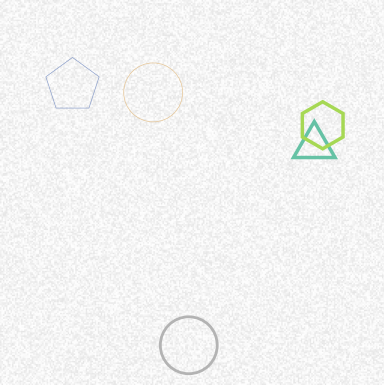[{"shape": "triangle", "thickness": 2.5, "radius": 0.31, "center": [0.816, 0.622]}, {"shape": "pentagon", "thickness": 0.5, "radius": 0.36, "center": [0.188, 0.778]}, {"shape": "hexagon", "thickness": 2.5, "radius": 0.31, "center": [0.838, 0.675]}, {"shape": "circle", "thickness": 0.5, "radius": 0.38, "center": [0.398, 0.76]}, {"shape": "circle", "thickness": 2, "radius": 0.37, "center": [0.49, 0.103]}]